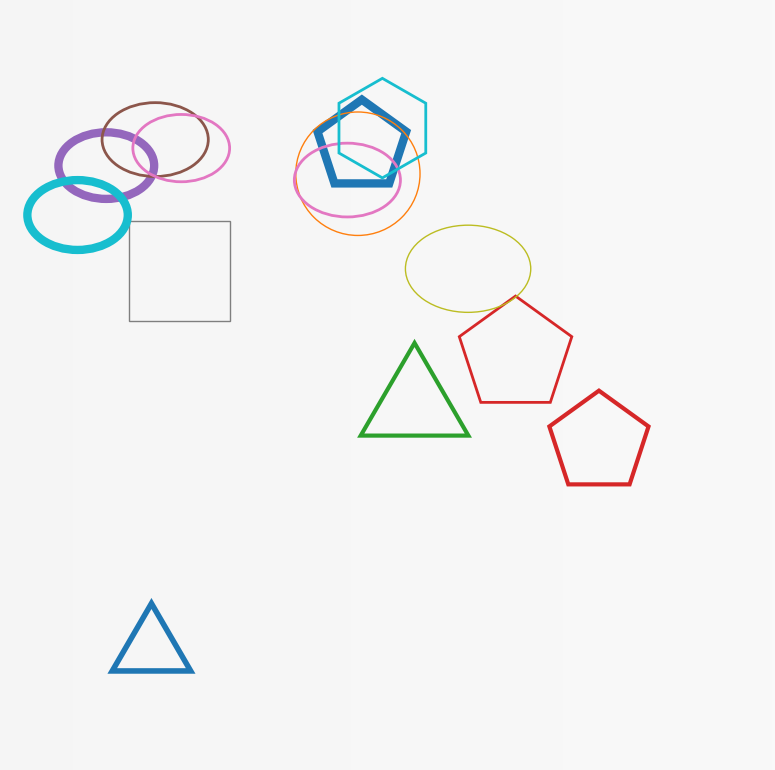[{"shape": "triangle", "thickness": 2, "radius": 0.29, "center": [0.195, 0.158]}, {"shape": "pentagon", "thickness": 3, "radius": 0.3, "center": [0.467, 0.81]}, {"shape": "circle", "thickness": 0.5, "radius": 0.4, "center": [0.462, 0.774]}, {"shape": "triangle", "thickness": 1.5, "radius": 0.4, "center": [0.535, 0.474]}, {"shape": "pentagon", "thickness": 1, "radius": 0.38, "center": [0.665, 0.539]}, {"shape": "pentagon", "thickness": 1.5, "radius": 0.34, "center": [0.773, 0.425]}, {"shape": "oval", "thickness": 3, "radius": 0.31, "center": [0.137, 0.785]}, {"shape": "oval", "thickness": 1, "radius": 0.34, "center": [0.2, 0.819]}, {"shape": "oval", "thickness": 1, "radius": 0.31, "center": [0.234, 0.808]}, {"shape": "oval", "thickness": 1, "radius": 0.34, "center": [0.448, 0.766]}, {"shape": "square", "thickness": 0.5, "radius": 0.33, "center": [0.231, 0.648]}, {"shape": "oval", "thickness": 0.5, "radius": 0.4, "center": [0.604, 0.651]}, {"shape": "hexagon", "thickness": 1, "radius": 0.32, "center": [0.493, 0.834]}, {"shape": "oval", "thickness": 3, "radius": 0.32, "center": [0.1, 0.721]}]